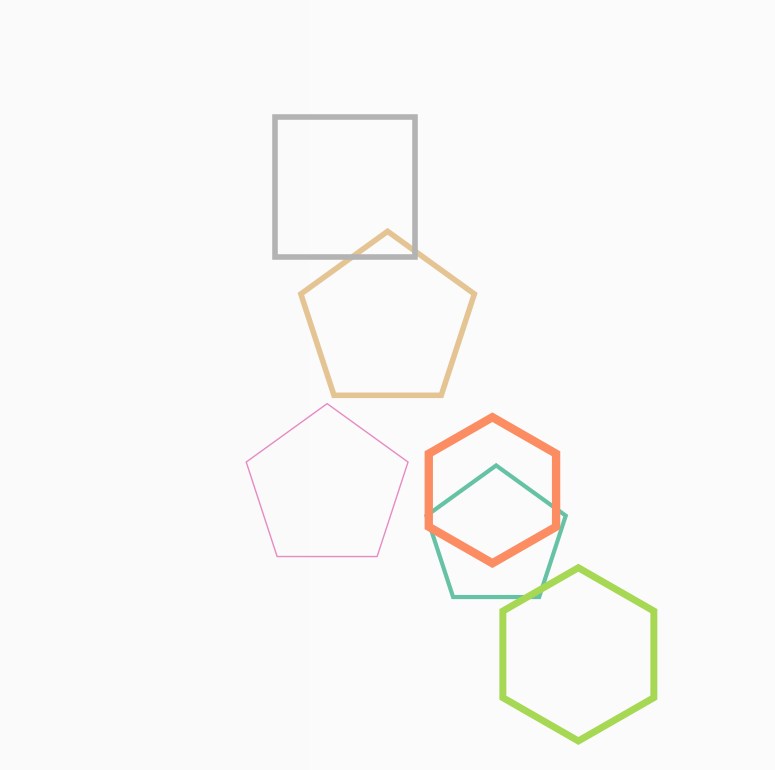[{"shape": "pentagon", "thickness": 1.5, "radius": 0.47, "center": [0.64, 0.301]}, {"shape": "hexagon", "thickness": 3, "radius": 0.47, "center": [0.635, 0.363]}, {"shape": "pentagon", "thickness": 0.5, "radius": 0.55, "center": [0.422, 0.366]}, {"shape": "hexagon", "thickness": 2.5, "radius": 0.56, "center": [0.746, 0.15]}, {"shape": "pentagon", "thickness": 2, "radius": 0.59, "center": [0.5, 0.582]}, {"shape": "square", "thickness": 2, "radius": 0.45, "center": [0.445, 0.758]}]